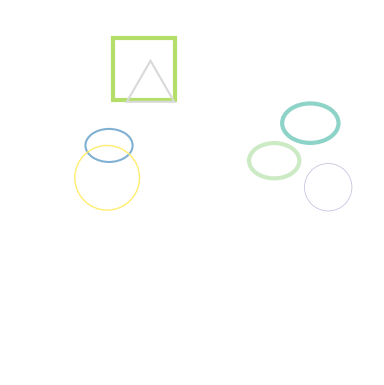[{"shape": "oval", "thickness": 3, "radius": 0.37, "center": [0.806, 0.68]}, {"shape": "circle", "thickness": 0.5, "radius": 0.31, "center": [0.852, 0.514]}, {"shape": "oval", "thickness": 1.5, "radius": 0.31, "center": [0.283, 0.622]}, {"shape": "square", "thickness": 3, "radius": 0.4, "center": [0.375, 0.822]}, {"shape": "triangle", "thickness": 1.5, "radius": 0.36, "center": [0.391, 0.771]}, {"shape": "oval", "thickness": 3, "radius": 0.33, "center": [0.712, 0.583]}, {"shape": "circle", "thickness": 1, "radius": 0.42, "center": [0.278, 0.538]}]